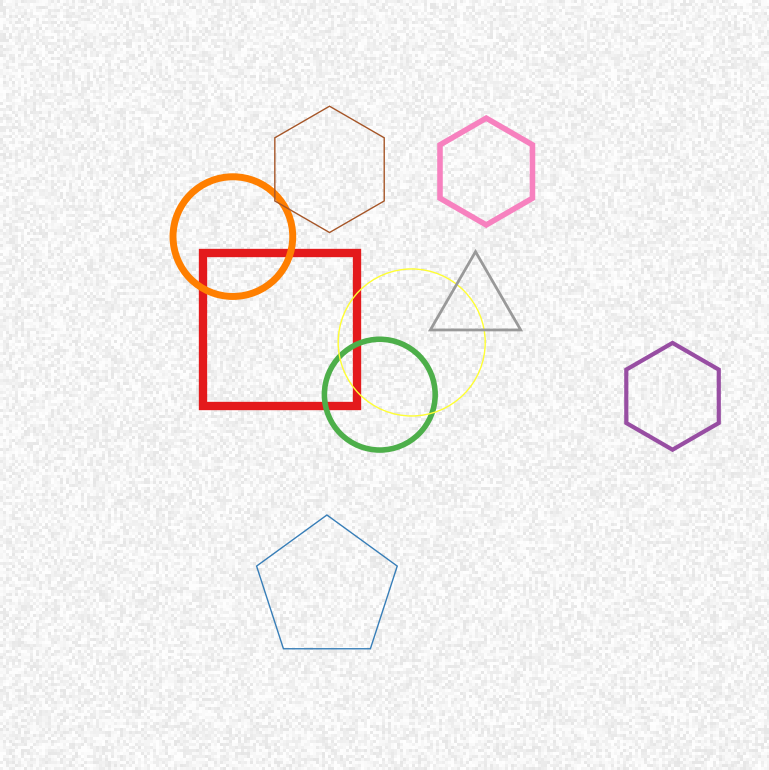[{"shape": "square", "thickness": 3, "radius": 0.5, "center": [0.364, 0.572]}, {"shape": "pentagon", "thickness": 0.5, "radius": 0.48, "center": [0.425, 0.235]}, {"shape": "circle", "thickness": 2, "radius": 0.36, "center": [0.493, 0.487]}, {"shape": "hexagon", "thickness": 1.5, "radius": 0.35, "center": [0.873, 0.485]}, {"shape": "circle", "thickness": 2.5, "radius": 0.39, "center": [0.302, 0.693]}, {"shape": "circle", "thickness": 0.5, "radius": 0.48, "center": [0.535, 0.555]}, {"shape": "hexagon", "thickness": 0.5, "radius": 0.41, "center": [0.428, 0.78]}, {"shape": "hexagon", "thickness": 2, "radius": 0.35, "center": [0.631, 0.777]}, {"shape": "triangle", "thickness": 1, "radius": 0.34, "center": [0.618, 0.605]}]